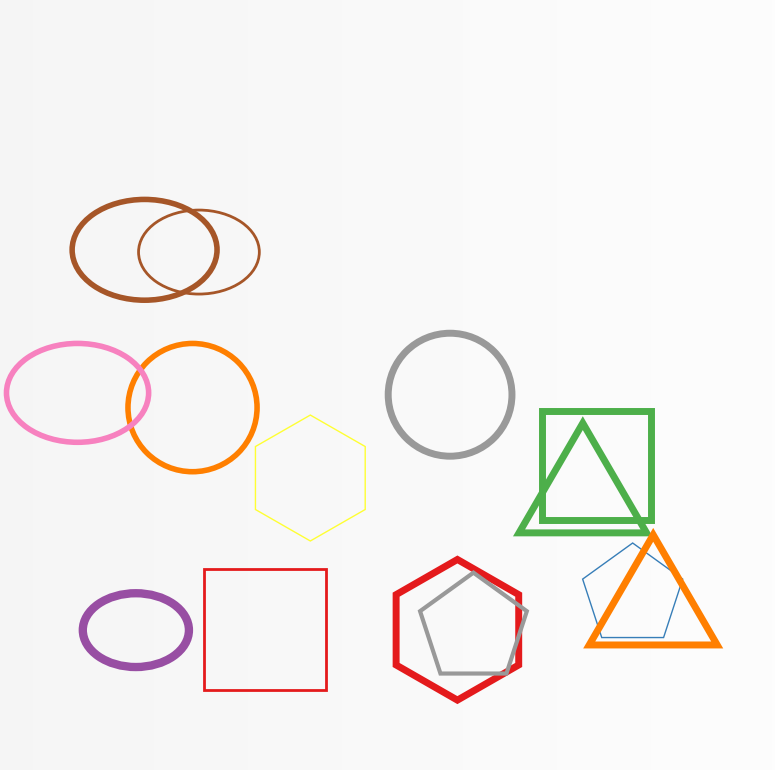[{"shape": "hexagon", "thickness": 2.5, "radius": 0.46, "center": [0.59, 0.182]}, {"shape": "square", "thickness": 1, "radius": 0.39, "center": [0.342, 0.183]}, {"shape": "pentagon", "thickness": 0.5, "radius": 0.34, "center": [0.816, 0.227]}, {"shape": "triangle", "thickness": 2.5, "radius": 0.48, "center": [0.752, 0.355]}, {"shape": "square", "thickness": 2.5, "radius": 0.35, "center": [0.77, 0.395]}, {"shape": "oval", "thickness": 3, "radius": 0.34, "center": [0.175, 0.182]}, {"shape": "triangle", "thickness": 2.5, "radius": 0.48, "center": [0.843, 0.21]}, {"shape": "circle", "thickness": 2, "radius": 0.42, "center": [0.248, 0.471]}, {"shape": "hexagon", "thickness": 0.5, "radius": 0.41, "center": [0.4, 0.379]}, {"shape": "oval", "thickness": 1, "radius": 0.39, "center": [0.257, 0.673]}, {"shape": "oval", "thickness": 2, "radius": 0.47, "center": [0.187, 0.676]}, {"shape": "oval", "thickness": 2, "radius": 0.46, "center": [0.1, 0.49]}, {"shape": "pentagon", "thickness": 1.5, "radius": 0.36, "center": [0.611, 0.184]}, {"shape": "circle", "thickness": 2.5, "radius": 0.4, "center": [0.581, 0.487]}]